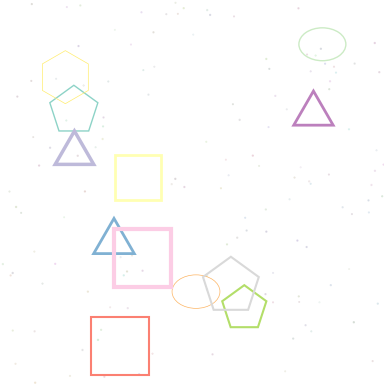[{"shape": "pentagon", "thickness": 1, "radius": 0.33, "center": [0.192, 0.713]}, {"shape": "square", "thickness": 2, "radius": 0.3, "center": [0.359, 0.539]}, {"shape": "triangle", "thickness": 2.5, "radius": 0.29, "center": [0.193, 0.602]}, {"shape": "square", "thickness": 1.5, "radius": 0.38, "center": [0.312, 0.102]}, {"shape": "triangle", "thickness": 2, "radius": 0.3, "center": [0.296, 0.372]}, {"shape": "oval", "thickness": 0.5, "radius": 0.31, "center": [0.509, 0.243]}, {"shape": "pentagon", "thickness": 1.5, "radius": 0.3, "center": [0.635, 0.199]}, {"shape": "square", "thickness": 3, "radius": 0.37, "center": [0.371, 0.329]}, {"shape": "pentagon", "thickness": 1.5, "radius": 0.38, "center": [0.6, 0.257]}, {"shape": "triangle", "thickness": 2, "radius": 0.3, "center": [0.814, 0.704]}, {"shape": "oval", "thickness": 1, "radius": 0.31, "center": [0.837, 0.885]}, {"shape": "hexagon", "thickness": 0.5, "radius": 0.34, "center": [0.17, 0.8]}]